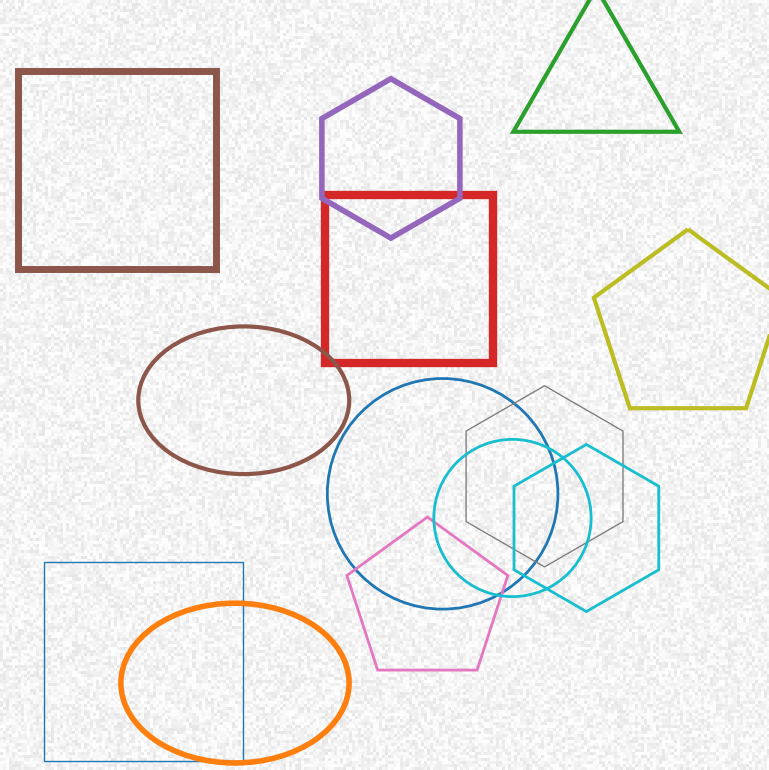[{"shape": "circle", "thickness": 1, "radius": 0.75, "center": [0.575, 0.359]}, {"shape": "square", "thickness": 0.5, "radius": 0.64, "center": [0.186, 0.141]}, {"shape": "oval", "thickness": 2, "radius": 0.74, "center": [0.305, 0.113]}, {"shape": "triangle", "thickness": 1.5, "radius": 0.62, "center": [0.774, 0.891]}, {"shape": "square", "thickness": 3, "radius": 0.54, "center": [0.531, 0.637]}, {"shape": "hexagon", "thickness": 2, "radius": 0.52, "center": [0.508, 0.794]}, {"shape": "square", "thickness": 2.5, "radius": 0.65, "center": [0.152, 0.779]}, {"shape": "oval", "thickness": 1.5, "radius": 0.68, "center": [0.317, 0.48]}, {"shape": "pentagon", "thickness": 1, "radius": 0.55, "center": [0.555, 0.219]}, {"shape": "hexagon", "thickness": 0.5, "radius": 0.59, "center": [0.707, 0.381]}, {"shape": "pentagon", "thickness": 1.5, "radius": 0.64, "center": [0.893, 0.574]}, {"shape": "hexagon", "thickness": 1, "radius": 0.54, "center": [0.762, 0.314]}, {"shape": "circle", "thickness": 1, "radius": 0.51, "center": [0.666, 0.327]}]